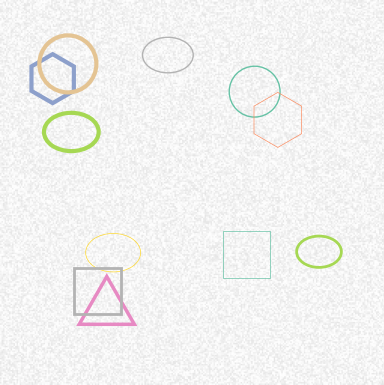[{"shape": "square", "thickness": 0.5, "radius": 0.3, "center": [0.64, 0.34]}, {"shape": "circle", "thickness": 1, "radius": 0.33, "center": [0.661, 0.762]}, {"shape": "hexagon", "thickness": 0.5, "radius": 0.36, "center": [0.722, 0.689]}, {"shape": "hexagon", "thickness": 3, "radius": 0.32, "center": [0.137, 0.796]}, {"shape": "triangle", "thickness": 2.5, "radius": 0.41, "center": [0.277, 0.199]}, {"shape": "oval", "thickness": 3, "radius": 0.36, "center": [0.185, 0.657]}, {"shape": "oval", "thickness": 2, "radius": 0.29, "center": [0.829, 0.346]}, {"shape": "oval", "thickness": 0.5, "radius": 0.36, "center": [0.294, 0.344]}, {"shape": "circle", "thickness": 3, "radius": 0.37, "center": [0.176, 0.834]}, {"shape": "oval", "thickness": 1, "radius": 0.33, "center": [0.436, 0.857]}, {"shape": "square", "thickness": 2, "radius": 0.3, "center": [0.253, 0.244]}]